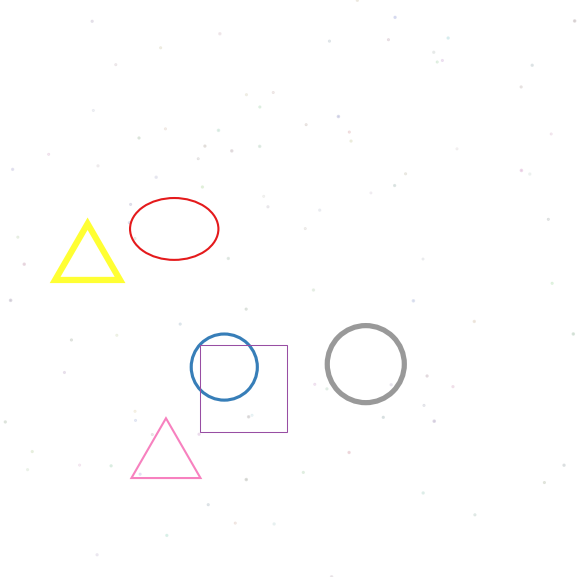[{"shape": "oval", "thickness": 1, "radius": 0.38, "center": [0.302, 0.603]}, {"shape": "circle", "thickness": 1.5, "radius": 0.29, "center": [0.388, 0.364]}, {"shape": "square", "thickness": 0.5, "radius": 0.37, "center": [0.422, 0.327]}, {"shape": "triangle", "thickness": 3, "radius": 0.32, "center": [0.152, 0.547]}, {"shape": "triangle", "thickness": 1, "radius": 0.35, "center": [0.287, 0.206]}, {"shape": "circle", "thickness": 2.5, "radius": 0.33, "center": [0.633, 0.369]}]